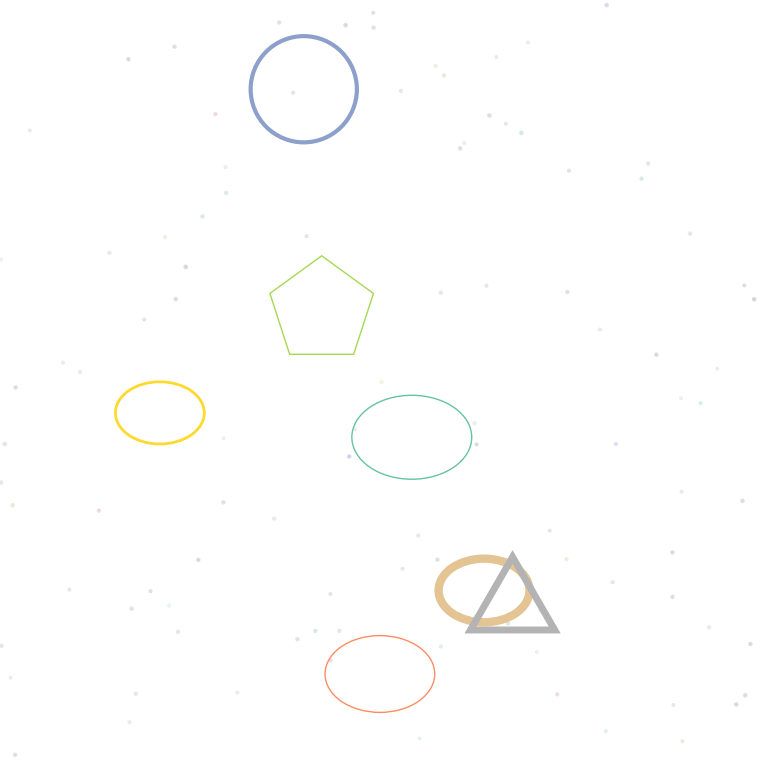[{"shape": "oval", "thickness": 0.5, "radius": 0.39, "center": [0.535, 0.432]}, {"shape": "oval", "thickness": 0.5, "radius": 0.36, "center": [0.493, 0.125]}, {"shape": "circle", "thickness": 1.5, "radius": 0.34, "center": [0.394, 0.884]}, {"shape": "pentagon", "thickness": 0.5, "radius": 0.35, "center": [0.418, 0.597]}, {"shape": "oval", "thickness": 1, "radius": 0.29, "center": [0.208, 0.464]}, {"shape": "oval", "thickness": 3, "radius": 0.3, "center": [0.629, 0.233]}, {"shape": "triangle", "thickness": 2.5, "radius": 0.32, "center": [0.666, 0.213]}]